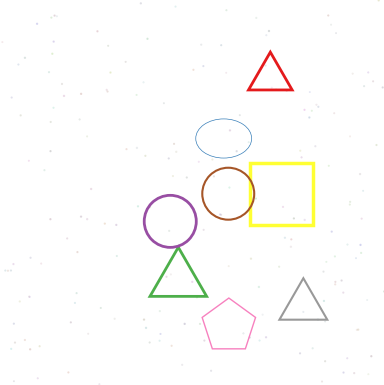[{"shape": "triangle", "thickness": 2, "radius": 0.33, "center": [0.702, 0.799]}, {"shape": "oval", "thickness": 0.5, "radius": 0.36, "center": [0.581, 0.64]}, {"shape": "triangle", "thickness": 2, "radius": 0.42, "center": [0.463, 0.273]}, {"shape": "circle", "thickness": 2, "radius": 0.34, "center": [0.442, 0.425]}, {"shape": "square", "thickness": 2.5, "radius": 0.4, "center": [0.731, 0.497]}, {"shape": "circle", "thickness": 1.5, "radius": 0.34, "center": [0.593, 0.497]}, {"shape": "pentagon", "thickness": 1, "radius": 0.36, "center": [0.594, 0.153]}, {"shape": "triangle", "thickness": 1.5, "radius": 0.36, "center": [0.788, 0.206]}]